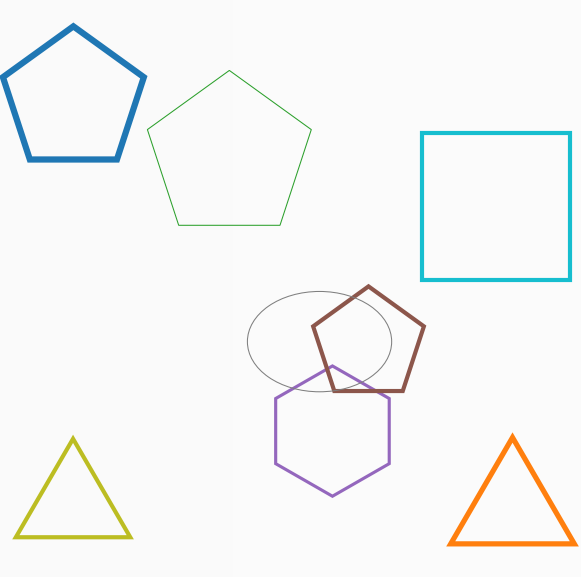[{"shape": "pentagon", "thickness": 3, "radius": 0.64, "center": [0.126, 0.826]}, {"shape": "triangle", "thickness": 2.5, "radius": 0.61, "center": [0.882, 0.119]}, {"shape": "pentagon", "thickness": 0.5, "radius": 0.74, "center": [0.395, 0.729]}, {"shape": "hexagon", "thickness": 1.5, "radius": 0.56, "center": [0.572, 0.253]}, {"shape": "pentagon", "thickness": 2, "radius": 0.5, "center": [0.634, 0.403]}, {"shape": "oval", "thickness": 0.5, "radius": 0.62, "center": [0.55, 0.408]}, {"shape": "triangle", "thickness": 2, "radius": 0.57, "center": [0.126, 0.126]}, {"shape": "square", "thickness": 2, "radius": 0.63, "center": [0.853, 0.642]}]